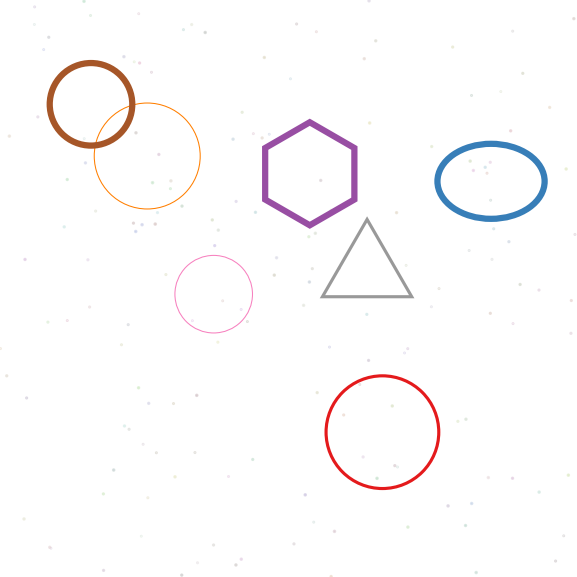[{"shape": "circle", "thickness": 1.5, "radius": 0.49, "center": [0.662, 0.251]}, {"shape": "oval", "thickness": 3, "radius": 0.46, "center": [0.85, 0.685]}, {"shape": "hexagon", "thickness": 3, "radius": 0.45, "center": [0.536, 0.698]}, {"shape": "circle", "thickness": 0.5, "radius": 0.46, "center": [0.255, 0.729]}, {"shape": "circle", "thickness": 3, "radius": 0.36, "center": [0.158, 0.819]}, {"shape": "circle", "thickness": 0.5, "radius": 0.34, "center": [0.37, 0.49]}, {"shape": "triangle", "thickness": 1.5, "radius": 0.45, "center": [0.636, 0.53]}]